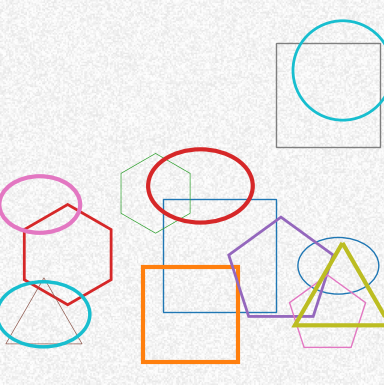[{"shape": "oval", "thickness": 1, "radius": 0.53, "center": [0.879, 0.31]}, {"shape": "square", "thickness": 1, "radius": 0.73, "center": [0.571, 0.337]}, {"shape": "square", "thickness": 3, "radius": 0.62, "center": [0.495, 0.182]}, {"shape": "hexagon", "thickness": 0.5, "radius": 0.52, "center": [0.404, 0.498]}, {"shape": "hexagon", "thickness": 2, "radius": 0.65, "center": [0.176, 0.339]}, {"shape": "oval", "thickness": 3, "radius": 0.68, "center": [0.521, 0.517]}, {"shape": "pentagon", "thickness": 2, "radius": 0.71, "center": [0.73, 0.293]}, {"shape": "triangle", "thickness": 0.5, "radius": 0.57, "center": [0.114, 0.164]}, {"shape": "pentagon", "thickness": 1, "radius": 0.52, "center": [0.851, 0.182]}, {"shape": "oval", "thickness": 3, "radius": 0.52, "center": [0.103, 0.469]}, {"shape": "square", "thickness": 1, "radius": 0.68, "center": [0.852, 0.753]}, {"shape": "triangle", "thickness": 3, "radius": 0.71, "center": [0.889, 0.226]}, {"shape": "circle", "thickness": 2, "radius": 0.65, "center": [0.89, 0.817]}, {"shape": "oval", "thickness": 2.5, "radius": 0.6, "center": [0.113, 0.184]}]